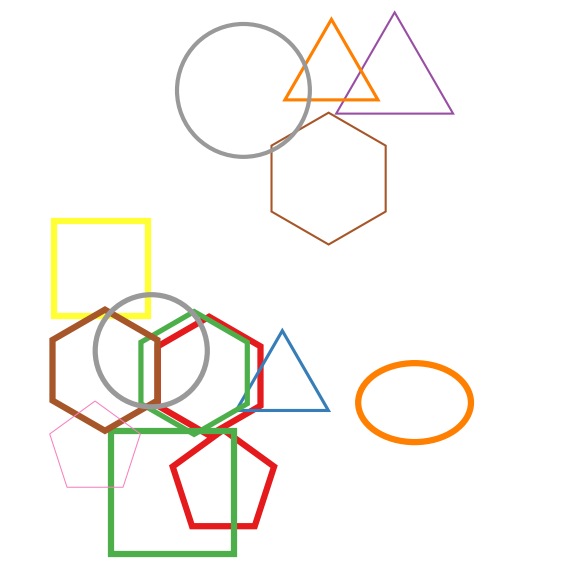[{"shape": "pentagon", "thickness": 3, "radius": 0.46, "center": [0.387, 0.163]}, {"shape": "hexagon", "thickness": 3, "radius": 0.51, "center": [0.362, 0.348]}, {"shape": "triangle", "thickness": 1.5, "radius": 0.46, "center": [0.489, 0.334]}, {"shape": "square", "thickness": 3, "radius": 0.53, "center": [0.298, 0.146]}, {"shape": "hexagon", "thickness": 2.5, "radius": 0.53, "center": [0.336, 0.353]}, {"shape": "triangle", "thickness": 1, "radius": 0.58, "center": [0.683, 0.861]}, {"shape": "triangle", "thickness": 1.5, "radius": 0.46, "center": [0.574, 0.873]}, {"shape": "oval", "thickness": 3, "radius": 0.49, "center": [0.718, 0.302]}, {"shape": "square", "thickness": 3, "radius": 0.41, "center": [0.175, 0.534]}, {"shape": "hexagon", "thickness": 1, "radius": 0.57, "center": [0.569, 0.69]}, {"shape": "hexagon", "thickness": 3, "radius": 0.52, "center": [0.182, 0.358]}, {"shape": "pentagon", "thickness": 0.5, "radius": 0.41, "center": [0.165, 0.222]}, {"shape": "circle", "thickness": 2, "radius": 0.58, "center": [0.422, 0.843]}, {"shape": "circle", "thickness": 2.5, "radius": 0.49, "center": [0.262, 0.392]}]